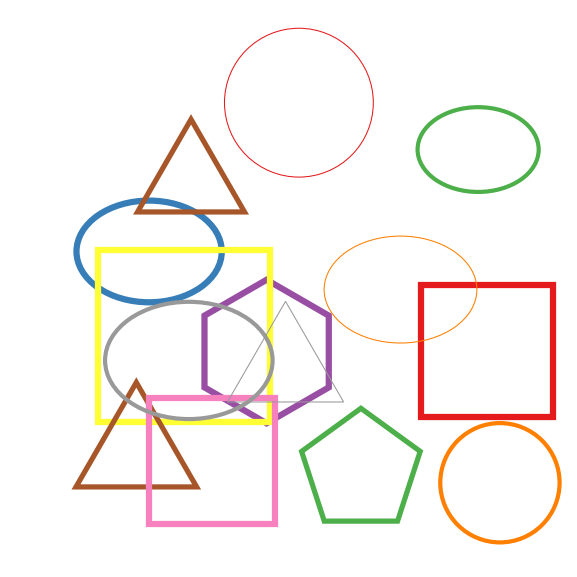[{"shape": "square", "thickness": 3, "radius": 0.57, "center": [0.844, 0.391]}, {"shape": "circle", "thickness": 0.5, "radius": 0.64, "center": [0.518, 0.821]}, {"shape": "oval", "thickness": 3, "radius": 0.63, "center": [0.258, 0.564]}, {"shape": "oval", "thickness": 2, "radius": 0.52, "center": [0.828, 0.74]}, {"shape": "pentagon", "thickness": 2.5, "radius": 0.54, "center": [0.625, 0.184]}, {"shape": "hexagon", "thickness": 3, "radius": 0.62, "center": [0.462, 0.39]}, {"shape": "circle", "thickness": 2, "radius": 0.52, "center": [0.866, 0.163]}, {"shape": "oval", "thickness": 0.5, "radius": 0.66, "center": [0.694, 0.498]}, {"shape": "square", "thickness": 3, "radius": 0.74, "center": [0.319, 0.418]}, {"shape": "triangle", "thickness": 2.5, "radius": 0.53, "center": [0.331, 0.686]}, {"shape": "triangle", "thickness": 2.5, "radius": 0.6, "center": [0.236, 0.216]}, {"shape": "square", "thickness": 3, "radius": 0.54, "center": [0.367, 0.201]}, {"shape": "oval", "thickness": 2, "radius": 0.73, "center": [0.327, 0.375]}, {"shape": "triangle", "thickness": 0.5, "radius": 0.58, "center": [0.494, 0.361]}]